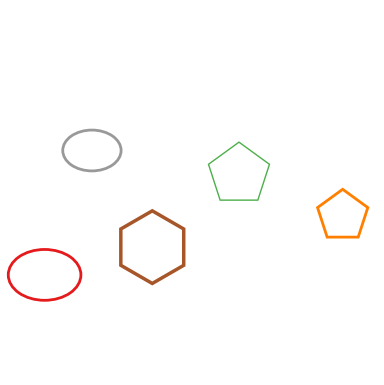[{"shape": "oval", "thickness": 2, "radius": 0.47, "center": [0.116, 0.286]}, {"shape": "pentagon", "thickness": 1, "radius": 0.42, "center": [0.621, 0.548]}, {"shape": "pentagon", "thickness": 2, "radius": 0.34, "center": [0.89, 0.44]}, {"shape": "hexagon", "thickness": 2.5, "radius": 0.47, "center": [0.396, 0.358]}, {"shape": "oval", "thickness": 2, "radius": 0.38, "center": [0.239, 0.609]}]